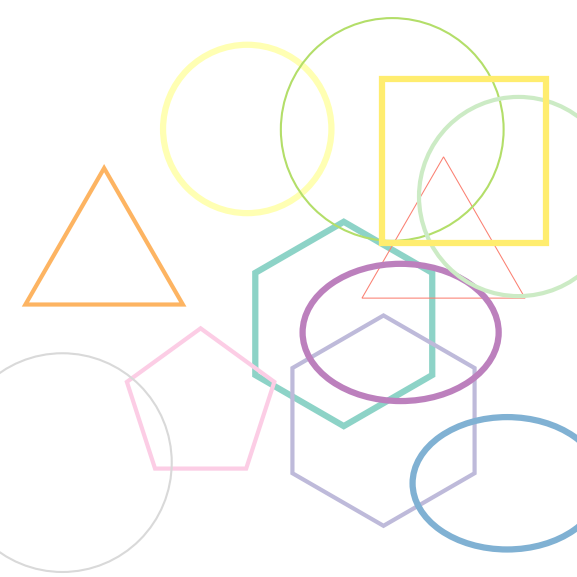[{"shape": "hexagon", "thickness": 3, "radius": 0.88, "center": [0.595, 0.438]}, {"shape": "circle", "thickness": 3, "radius": 0.73, "center": [0.428, 0.776]}, {"shape": "hexagon", "thickness": 2, "radius": 0.91, "center": [0.664, 0.271]}, {"shape": "triangle", "thickness": 0.5, "radius": 0.82, "center": [0.768, 0.564]}, {"shape": "oval", "thickness": 3, "radius": 0.82, "center": [0.878, 0.162]}, {"shape": "triangle", "thickness": 2, "radius": 0.79, "center": [0.18, 0.551]}, {"shape": "circle", "thickness": 1, "radius": 0.96, "center": [0.679, 0.775]}, {"shape": "pentagon", "thickness": 2, "radius": 0.67, "center": [0.347, 0.296]}, {"shape": "circle", "thickness": 1, "radius": 0.95, "center": [0.108, 0.198]}, {"shape": "oval", "thickness": 3, "radius": 0.85, "center": [0.694, 0.423]}, {"shape": "circle", "thickness": 2, "radius": 0.86, "center": [0.898, 0.659]}, {"shape": "square", "thickness": 3, "radius": 0.71, "center": [0.803, 0.721]}]